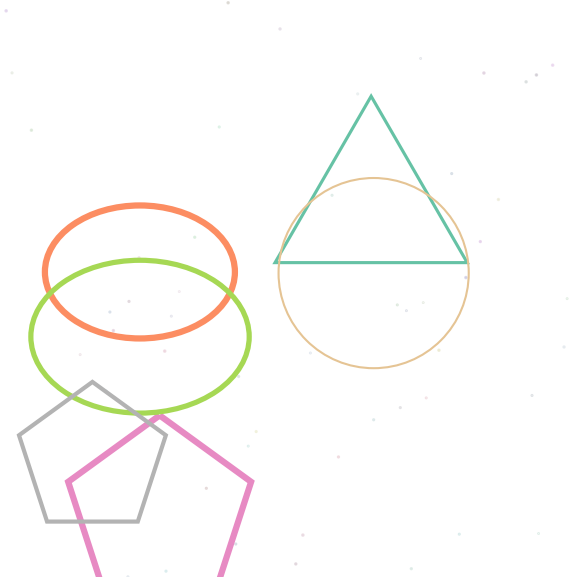[{"shape": "triangle", "thickness": 1.5, "radius": 0.96, "center": [0.643, 0.64]}, {"shape": "oval", "thickness": 3, "radius": 0.82, "center": [0.242, 0.528]}, {"shape": "pentagon", "thickness": 3, "radius": 0.83, "center": [0.276, 0.113]}, {"shape": "oval", "thickness": 2.5, "radius": 0.95, "center": [0.242, 0.416]}, {"shape": "circle", "thickness": 1, "radius": 0.82, "center": [0.647, 0.526]}, {"shape": "pentagon", "thickness": 2, "radius": 0.67, "center": [0.16, 0.204]}]